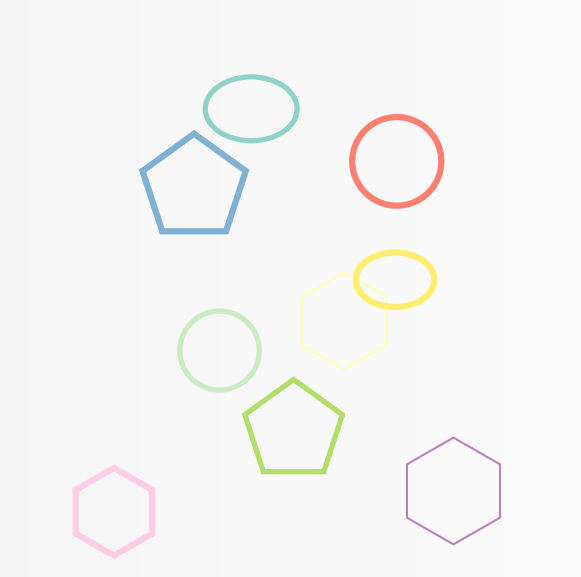[{"shape": "oval", "thickness": 2.5, "radius": 0.4, "center": [0.432, 0.811]}, {"shape": "hexagon", "thickness": 1, "radius": 0.42, "center": [0.592, 0.443]}, {"shape": "circle", "thickness": 3, "radius": 0.38, "center": [0.683, 0.72]}, {"shape": "pentagon", "thickness": 3, "radius": 0.47, "center": [0.334, 0.674]}, {"shape": "pentagon", "thickness": 2.5, "radius": 0.44, "center": [0.505, 0.254]}, {"shape": "hexagon", "thickness": 3, "radius": 0.38, "center": [0.196, 0.113]}, {"shape": "hexagon", "thickness": 1, "radius": 0.46, "center": [0.78, 0.149]}, {"shape": "circle", "thickness": 2.5, "radius": 0.34, "center": [0.378, 0.392]}, {"shape": "oval", "thickness": 3, "radius": 0.34, "center": [0.68, 0.515]}]